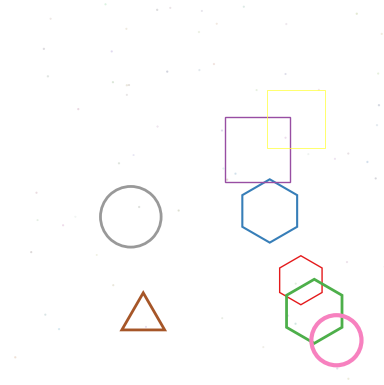[{"shape": "hexagon", "thickness": 1, "radius": 0.32, "center": [0.781, 0.272]}, {"shape": "hexagon", "thickness": 1.5, "radius": 0.41, "center": [0.701, 0.452]}, {"shape": "hexagon", "thickness": 2, "radius": 0.42, "center": [0.816, 0.191]}, {"shape": "square", "thickness": 1, "radius": 0.42, "center": [0.669, 0.612]}, {"shape": "square", "thickness": 0.5, "radius": 0.37, "center": [0.769, 0.69]}, {"shape": "triangle", "thickness": 2, "radius": 0.32, "center": [0.372, 0.175]}, {"shape": "circle", "thickness": 3, "radius": 0.33, "center": [0.874, 0.116]}, {"shape": "circle", "thickness": 2, "radius": 0.39, "center": [0.34, 0.437]}]